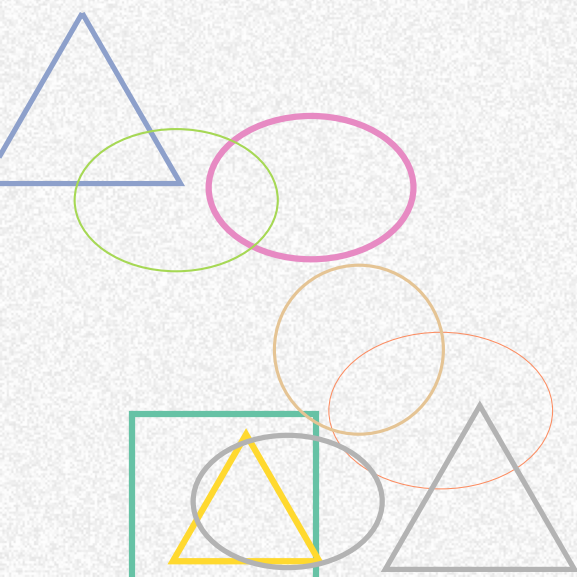[{"shape": "square", "thickness": 3, "radius": 0.8, "center": [0.388, 0.122]}, {"shape": "oval", "thickness": 0.5, "radius": 0.97, "center": [0.763, 0.288]}, {"shape": "triangle", "thickness": 2.5, "radius": 0.98, "center": [0.142, 0.78]}, {"shape": "oval", "thickness": 3, "radius": 0.89, "center": [0.539, 0.674]}, {"shape": "oval", "thickness": 1, "radius": 0.88, "center": [0.305, 0.652]}, {"shape": "triangle", "thickness": 3, "radius": 0.73, "center": [0.426, 0.1]}, {"shape": "circle", "thickness": 1.5, "radius": 0.73, "center": [0.621, 0.394]}, {"shape": "oval", "thickness": 2.5, "radius": 0.82, "center": [0.498, 0.131]}, {"shape": "triangle", "thickness": 2.5, "radius": 0.95, "center": [0.831, 0.108]}]